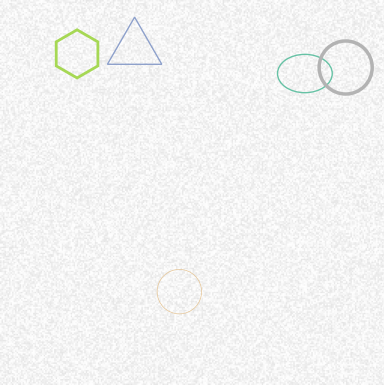[{"shape": "oval", "thickness": 1, "radius": 0.36, "center": [0.792, 0.809]}, {"shape": "triangle", "thickness": 1, "radius": 0.41, "center": [0.35, 0.874]}, {"shape": "hexagon", "thickness": 2, "radius": 0.31, "center": [0.2, 0.86]}, {"shape": "circle", "thickness": 0.5, "radius": 0.29, "center": [0.466, 0.243]}, {"shape": "circle", "thickness": 2.5, "radius": 0.34, "center": [0.898, 0.825]}]